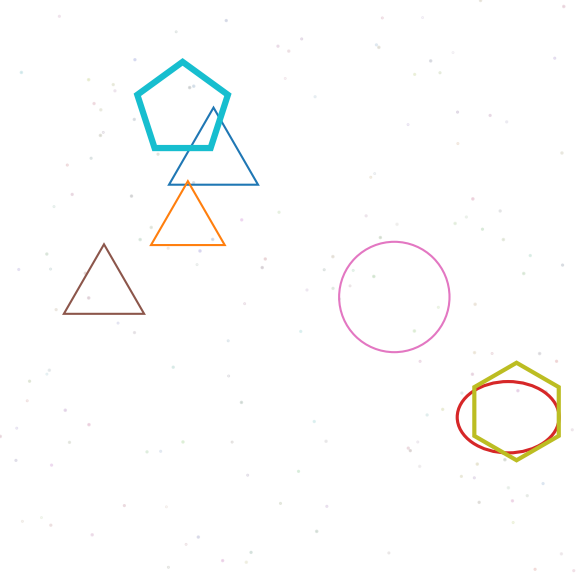[{"shape": "triangle", "thickness": 1, "radius": 0.45, "center": [0.37, 0.724]}, {"shape": "triangle", "thickness": 1, "radius": 0.37, "center": [0.325, 0.612]}, {"shape": "oval", "thickness": 1.5, "radius": 0.44, "center": [0.88, 0.277]}, {"shape": "triangle", "thickness": 1, "radius": 0.4, "center": [0.18, 0.496]}, {"shape": "circle", "thickness": 1, "radius": 0.48, "center": [0.683, 0.485]}, {"shape": "hexagon", "thickness": 2, "radius": 0.42, "center": [0.894, 0.287]}, {"shape": "pentagon", "thickness": 3, "radius": 0.41, "center": [0.316, 0.809]}]